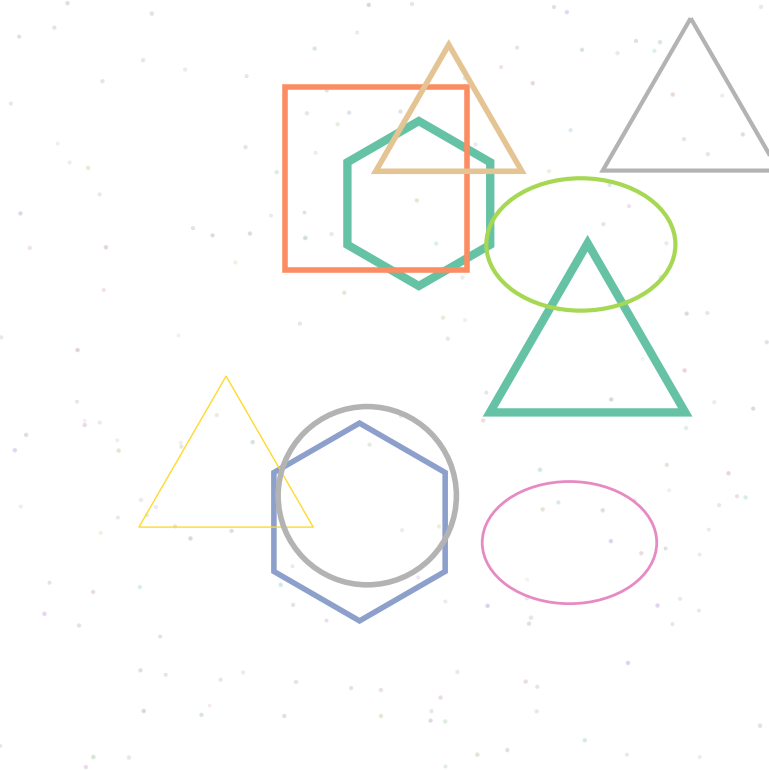[{"shape": "hexagon", "thickness": 3, "radius": 0.54, "center": [0.544, 0.736]}, {"shape": "triangle", "thickness": 3, "radius": 0.73, "center": [0.763, 0.538]}, {"shape": "square", "thickness": 2, "radius": 0.59, "center": [0.488, 0.768]}, {"shape": "hexagon", "thickness": 2, "radius": 0.64, "center": [0.467, 0.322]}, {"shape": "oval", "thickness": 1, "radius": 0.57, "center": [0.74, 0.295]}, {"shape": "oval", "thickness": 1.5, "radius": 0.61, "center": [0.754, 0.683]}, {"shape": "triangle", "thickness": 0.5, "radius": 0.65, "center": [0.294, 0.381]}, {"shape": "triangle", "thickness": 2, "radius": 0.55, "center": [0.583, 0.832]}, {"shape": "circle", "thickness": 2, "radius": 0.58, "center": [0.477, 0.356]}, {"shape": "triangle", "thickness": 1.5, "radius": 0.66, "center": [0.897, 0.844]}]